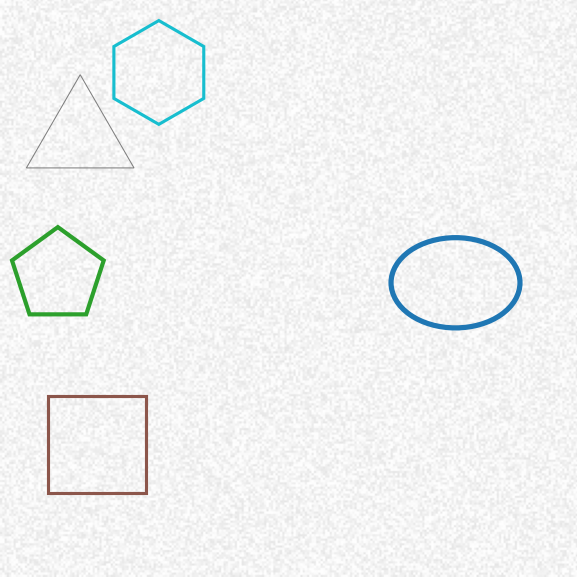[{"shape": "oval", "thickness": 2.5, "radius": 0.56, "center": [0.789, 0.509]}, {"shape": "pentagon", "thickness": 2, "radius": 0.42, "center": [0.1, 0.522]}, {"shape": "square", "thickness": 1.5, "radius": 0.42, "center": [0.168, 0.229]}, {"shape": "triangle", "thickness": 0.5, "radius": 0.54, "center": [0.139, 0.762]}, {"shape": "hexagon", "thickness": 1.5, "radius": 0.45, "center": [0.275, 0.874]}]